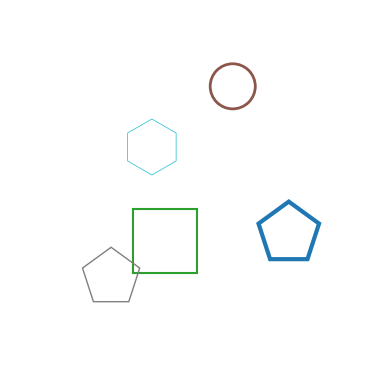[{"shape": "pentagon", "thickness": 3, "radius": 0.41, "center": [0.75, 0.394]}, {"shape": "square", "thickness": 1.5, "radius": 0.42, "center": [0.429, 0.375]}, {"shape": "circle", "thickness": 2, "radius": 0.29, "center": [0.605, 0.776]}, {"shape": "pentagon", "thickness": 1, "radius": 0.39, "center": [0.289, 0.28]}, {"shape": "hexagon", "thickness": 0.5, "radius": 0.36, "center": [0.394, 0.618]}]